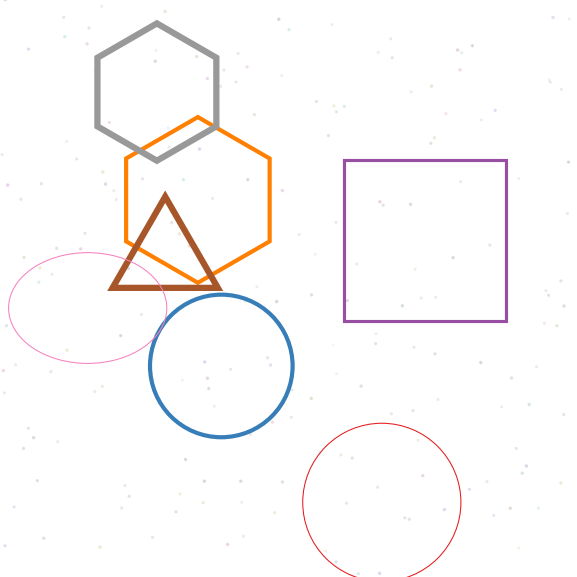[{"shape": "circle", "thickness": 0.5, "radius": 0.68, "center": [0.661, 0.129]}, {"shape": "circle", "thickness": 2, "radius": 0.62, "center": [0.383, 0.365]}, {"shape": "square", "thickness": 1.5, "radius": 0.7, "center": [0.736, 0.582]}, {"shape": "hexagon", "thickness": 2, "radius": 0.72, "center": [0.343, 0.653]}, {"shape": "triangle", "thickness": 3, "radius": 0.53, "center": [0.286, 0.553]}, {"shape": "oval", "thickness": 0.5, "radius": 0.68, "center": [0.152, 0.466]}, {"shape": "hexagon", "thickness": 3, "radius": 0.59, "center": [0.272, 0.84]}]